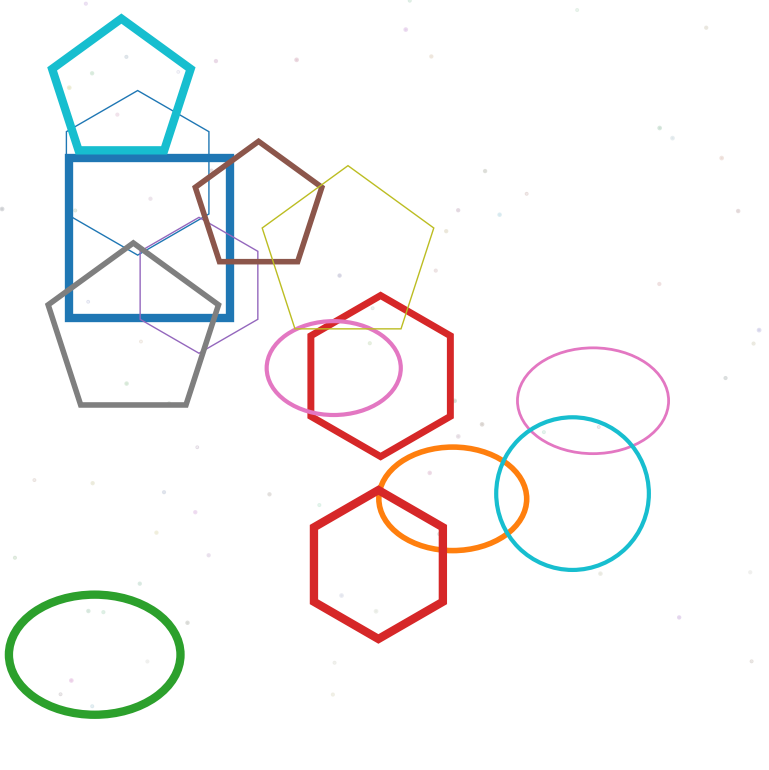[{"shape": "square", "thickness": 3, "radius": 0.52, "center": [0.194, 0.691]}, {"shape": "hexagon", "thickness": 0.5, "radius": 0.53, "center": [0.179, 0.776]}, {"shape": "oval", "thickness": 2, "radius": 0.48, "center": [0.588, 0.352]}, {"shape": "oval", "thickness": 3, "radius": 0.56, "center": [0.123, 0.15]}, {"shape": "hexagon", "thickness": 3, "radius": 0.48, "center": [0.491, 0.267]}, {"shape": "hexagon", "thickness": 2.5, "radius": 0.52, "center": [0.494, 0.512]}, {"shape": "hexagon", "thickness": 0.5, "radius": 0.44, "center": [0.258, 0.629]}, {"shape": "pentagon", "thickness": 2, "radius": 0.43, "center": [0.336, 0.73]}, {"shape": "oval", "thickness": 1.5, "radius": 0.44, "center": [0.433, 0.522]}, {"shape": "oval", "thickness": 1, "radius": 0.49, "center": [0.77, 0.48]}, {"shape": "pentagon", "thickness": 2, "radius": 0.58, "center": [0.173, 0.568]}, {"shape": "pentagon", "thickness": 0.5, "radius": 0.59, "center": [0.452, 0.668]}, {"shape": "circle", "thickness": 1.5, "radius": 0.5, "center": [0.744, 0.359]}, {"shape": "pentagon", "thickness": 3, "radius": 0.47, "center": [0.158, 0.881]}]